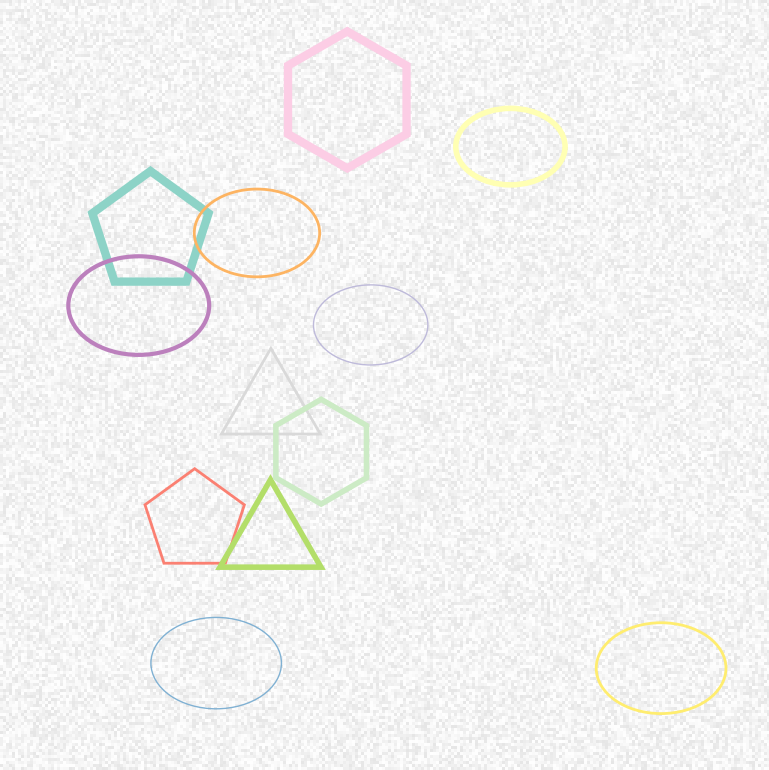[{"shape": "pentagon", "thickness": 3, "radius": 0.4, "center": [0.195, 0.698]}, {"shape": "oval", "thickness": 2, "radius": 0.35, "center": [0.663, 0.81]}, {"shape": "oval", "thickness": 0.5, "radius": 0.37, "center": [0.481, 0.578]}, {"shape": "pentagon", "thickness": 1, "radius": 0.34, "center": [0.253, 0.323]}, {"shape": "oval", "thickness": 0.5, "radius": 0.42, "center": [0.281, 0.139]}, {"shape": "oval", "thickness": 1, "radius": 0.41, "center": [0.334, 0.697]}, {"shape": "triangle", "thickness": 2, "radius": 0.38, "center": [0.351, 0.301]}, {"shape": "hexagon", "thickness": 3, "radius": 0.44, "center": [0.451, 0.87]}, {"shape": "triangle", "thickness": 1, "radius": 0.37, "center": [0.352, 0.473]}, {"shape": "oval", "thickness": 1.5, "radius": 0.46, "center": [0.18, 0.603]}, {"shape": "hexagon", "thickness": 2, "radius": 0.34, "center": [0.417, 0.413]}, {"shape": "oval", "thickness": 1, "radius": 0.42, "center": [0.859, 0.132]}]